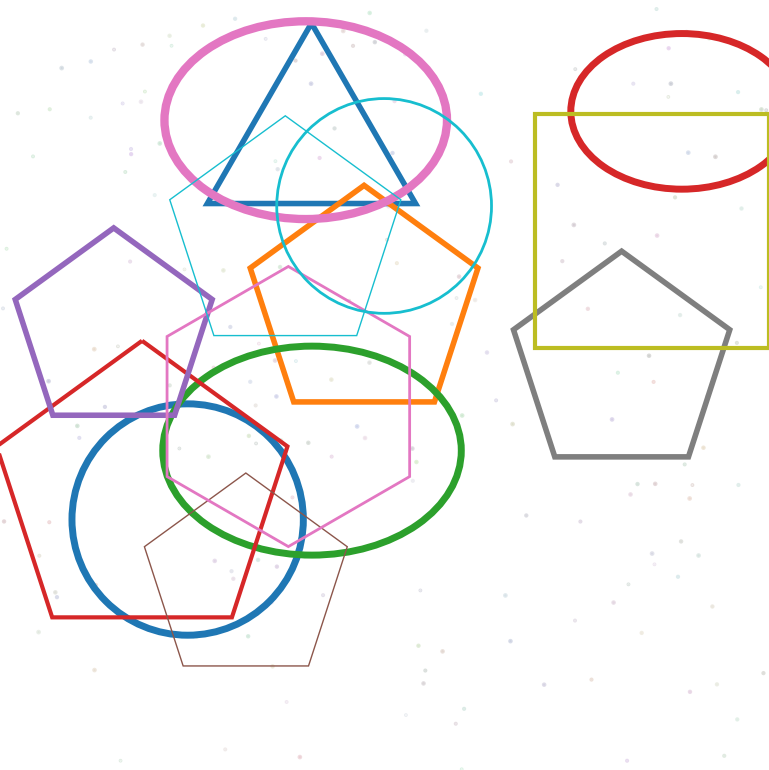[{"shape": "triangle", "thickness": 2, "radius": 0.78, "center": [0.404, 0.814]}, {"shape": "circle", "thickness": 2.5, "radius": 0.75, "center": [0.244, 0.325]}, {"shape": "pentagon", "thickness": 2, "radius": 0.78, "center": [0.473, 0.604]}, {"shape": "oval", "thickness": 2.5, "radius": 0.97, "center": [0.405, 0.415]}, {"shape": "oval", "thickness": 2.5, "radius": 0.72, "center": [0.886, 0.855]}, {"shape": "pentagon", "thickness": 1.5, "radius": 0.99, "center": [0.184, 0.359]}, {"shape": "pentagon", "thickness": 2, "radius": 0.67, "center": [0.148, 0.57]}, {"shape": "pentagon", "thickness": 0.5, "radius": 0.69, "center": [0.319, 0.247]}, {"shape": "hexagon", "thickness": 1, "radius": 0.91, "center": [0.374, 0.472]}, {"shape": "oval", "thickness": 3, "radius": 0.92, "center": [0.397, 0.844]}, {"shape": "pentagon", "thickness": 2, "radius": 0.74, "center": [0.807, 0.526]}, {"shape": "square", "thickness": 1.5, "radius": 0.76, "center": [0.846, 0.7]}, {"shape": "circle", "thickness": 1, "radius": 0.7, "center": [0.499, 0.733]}, {"shape": "pentagon", "thickness": 0.5, "radius": 0.79, "center": [0.371, 0.692]}]